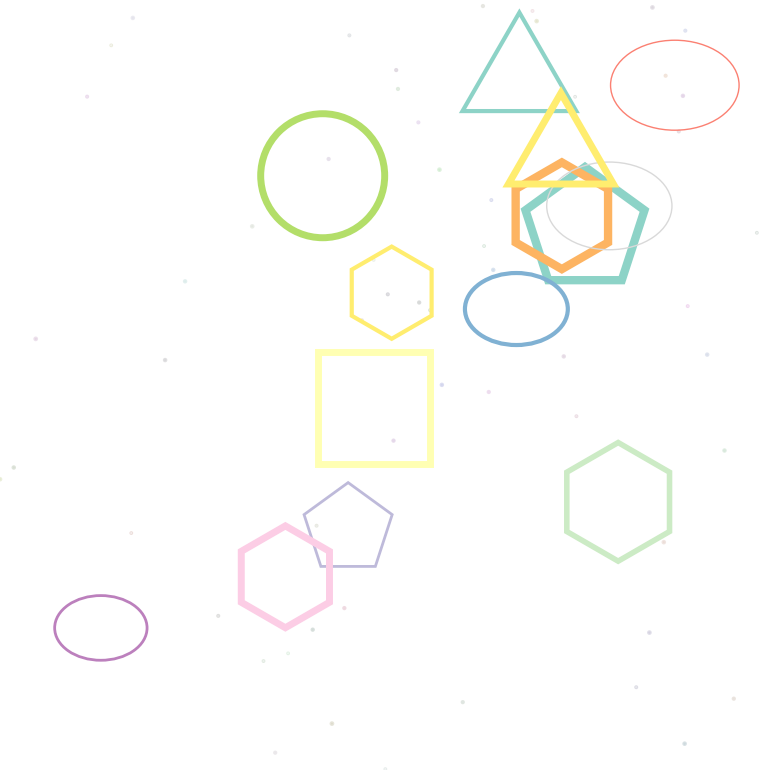[{"shape": "pentagon", "thickness": 3, "radius": 0.41, "center": [0.76, 0.702]}, {"shape": "triangle", "thickness": 1.5, "radius": 0.43, "center": [0.675, 0.898]}, {"shape": "square", "thickness": 2.5, "radius": 0.36, "center": [0.486, 0.47]}, {"shape": "pentagon", "thickness": 1, "radius": 0.3, "center": [0.452, 0.313]}, {"shape": "oval", "thickness": 0.5, "radius": 0.42, "center": [0.876, 0.889]}, {"shape": "oval", "thickness": 1.5, "radius": 0.33, "center": [0.671, 0.599]}, {"shape": "hexagon", "thickness": 3, "radius": 0.35, "center": [0.73, 0.72]}, {"shape": "circle", "thickness": 2.5, "radius": 0.4, "center": [0.419, 0.772]}, {"shape": "hexagon", "thickness": 2.5, "radius": 0.33, "center": [0.371, 0.251]}, {"shape": "oval", "thickness": 0.5, "radius": 0.41, "center": [0.791, 0.733]}, {"shape": "oval", "thickness": 1, "radius": 0.3, "center": [0.131, 0.185]}, {"shape": "hexagon", "thickness": 2, "radius": 0.39, "center": [0.803, 0.348]}, {"shape": "hexagon", "thickness": 1.5, "radius": 0.3, "center": [0.509, 0.62]}, {"shape": "triangle", "thickness": 2.5, "radius": 0.39, "center": [0.728, 0.8]}]